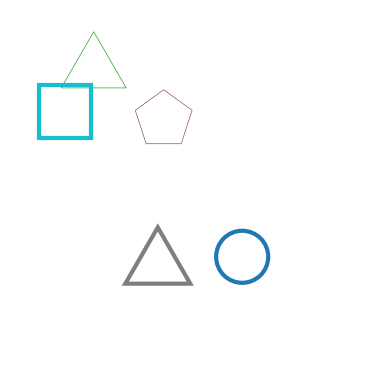[{"shape": "circle", "thickness": 3, "radius": 0.34, "center": [0.629, 0.333]}, {"shape": "triangle", "thickness": 0.5, "radius": 0.49, "center": [0.243, 0.82]}, {"shape": "pentagon", "thickness": 0.5, "radius": 0.39, "center": [0.425, 0.689]}, {"shape": "triangle", "thickness": 3, "radius": 0.49, "center": [0.41, 0.312]}, {"shape": "square", "thickness": 3, "radius": 0.34, "center": [0.169, 0.71]}]